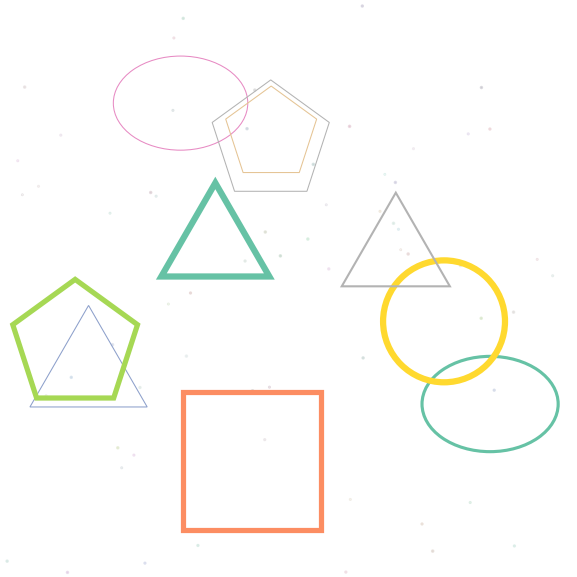[{"shape": "oval", "thickness": 1.5, "radius": 0.59, "center": [0.849, 0.3]}, {"shape": "triangle", "thickness": 3, "radius": 0.54, "center": [0.373, 0.574]}, {"shape": "square", "thickness": 2.5, "radius": 0.6, "center": [0.437, 0.202]}, {"shape": "triangle", "thickness": 0.5, "radius": 0.59, "center": [0.153, 0.353]}, {"shape": "oval", "thickness": 0.5, "radius": 0.58, "center": [0.313, 0.821]}, {"shape": "pentagon", "thickness": 2.5, "radius": 0.57, "center": [0.13, 0.402]}, {"shape": "circle", "thickness": 3, "radius": 0.53, "center": [0.769, 0.443]}, {"shape": "pentagon", "thickness": 0.5, "radius": 0.41, "center": [0.47, 0.767]}, {"shape": "triangle", "thickness": 1, "radius": 0.54, "center": [0.685, 0.557]}, {"shape": "pentagon", "thickness": 0.5, "radius": 0.53, "center": [0.469, 0.754]}]